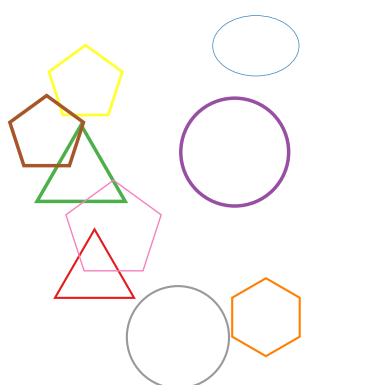[{"shape": "triangle", "thickness": 1.5, "radius": 0.59, "center": [0.246, 0.286]}, {"shape": "oval", "thickness": 0.5, "radius": 0.56, "center": [0.665, 0.881]}, {"shape": "triangle", "thickness": 2.5, "radius": 0.66, "center": [0.211, 0.543]}, {"shape": "circle", "thickness": 2.5, "radius": 0.7, "center": [0.61, 0.605]}, {"shape": "hexagon", "thickness": 1.5, "radius": 0.51, "center": [0.691, 0.176]}, {"shape": "pentagon", "thickness": 2, "radius": 0.5, "center": [0.222, 0.782]}, {"shape": "pentagon", "thickness": 2.5, "radius": 0.5, "center": [0.121, 0.651]}, {"shape": "pentagon", "thickness": 1, "radius": 0.65, "center": [0.295, 0.402]}, {"shape": "circle", "thickness": 1.5, "radius": 0.66, "center": [0.462, 0.124]}]